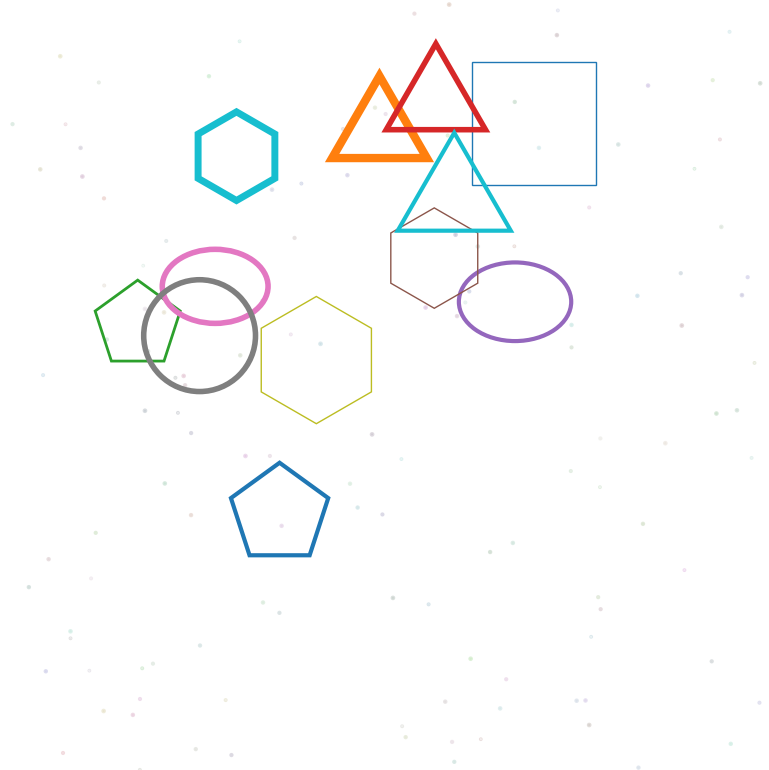[{"shape": "pentagon", "thickness": 1.5, "radius": 0.33, "center": [0.363, 0.333]}, {"shape": "square", "thickness": 0.5, "radius": 0.4, "center": [0.693, 0.84]}, {"shape": "triangle", "thickness": 3, "radius": 0.36, "center": [0.493, 0.83]}, {"shape": "pentagon", "thickness": 1, "radius": 0.29, "center": [0.179, 0.578]}, {"shape": "triangle", "thickness": 2, "radius": 0.37, "center": [0.566, 0.869]}, {"shape": "oval", "thickness": 1.5, "radius": 0.36, "center": [0.669, 0.608]}, {"shape": "hexagon", "thickness": 0.5, "radius": 0.33, "center": [0.564, 0.665]}, {"shape": "oval", "thickness": 2, "radius": 0.34, "center": [0.279, 0.628]}, {"shape": "circle", "thickness": 2, "radius": 0.36, "center": [0.259, 0.564]}, {"shape": "hexagon", "thickness": 0.5, "radius": 0.41, "center": [0.411, 0.532]}, {"shape": "hexagon", "thickness": 2.5, "radius": 0.29, "center": [0.307, 0.797]}, {"shape": "triangle", "thickness": 1.5, "radius": 0.42, "center": [0.59, 0.743]}]